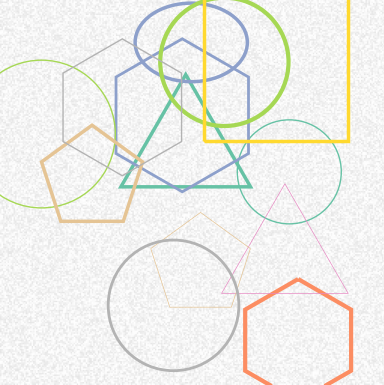[{"shape": "circle", "thickness": 1, "radius": 0.68, "center": [0.751, 0.554]}, {"shape": "triangle", "thickness": 2.5, "radius": 0.97, "center": [0.482, 0.612]}, {"shape": "hexagon", "thickness": 3, "radius": 0.79, "center": [0.774, 0.116]}, {"shape": "oval", "thickness": 2.5, "radius": 0.73, "center": [0.497, 0.89]}, {"shape": "hexagon", "thickness": 2, "radius": 0.99, "center": [0.473, 0.701]}, {"shape": "triangle", "thickness": 0.5, "radius": 0.95, "center": [0.74, 0.333]}, {"shape": "circle", "thickness": 3, "radius": 0.83, "center": [0.583, 0.839]}, {"shape": "circle", "thickness": 1, "radius": 0.96, "center": [0.108, 0.652]}, {"shape": "square", "thickness": 2.5, "radius": 0.94, "center": [0.717, 0.82]}, {"shape": "pentagon", "thickness": 0.5, "radius": 0.68, "center": [0.521, 0.312]}, {"shape": "pentagon", "thickness": 2.5, "radius": 0.69, "center": [0.239, 0.537]}, {"shape": "hexagon", "thickness": 1, "radius": 0.89, "center": [0.318, 0.721]}, {"shape": "circle", "thickness": 2, "radius": 0.85, "center": [0.451, 0.207]}]